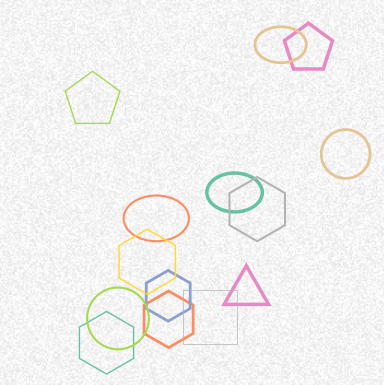[{"shape": "oval", "thickness": 2.5, "radius": 0.36, "center": [0.609, 0.5]}, {"shape": "hexagon", "thickness": 1, "radius": 0.41, "center": [0.277, 0.11]}, {"shape": "oval", "thickness": 1.5, "radius": 0.42, "center": [0.406, 0.433]}, {"shape": "hexagon", "thickness": 2, "radius": 0.37, "center": [0.438, 0.171]}, {"shape": "hexagon", "thickness": 2, "radius": 0.33, "center": [0.437, 0.232]}, {"shape": "triangle", "thickness": 2.5, "radius": 0.33, "center": [0.64, 0.243]}, {"shape": "pentagon", "thickness": 2.5, "radius": 0.33, "center": [0.801, 0.874]}, {"shape": "circle", "thickness": 1.5, "radius": 0.4, "center": [0.306, 0.173]}, {"shape": "pentagon", "thickness": 1, "radius": 0.37, "center": [0.24, 0.74]}, {"shape": "hexagon", "thickness": 1, "radius": 0.42, "center": [0.382, 0.32]}, {"shape": "oval", "thickness": 2, "radius": 0.33, "center": [0.729, 0.884]}, {"shape": "circle", "thickness": 2, "radius": 0.32, "center": [0.898, 0.6]}, {"shape": "hexagon", "thickness": 1.5, "radius": 0.42, "center": [0.668, 0.457]}, {"shape": "square", "thickness": 0.5, "radius": 0.35, "center": [0.546, 0.175]}]